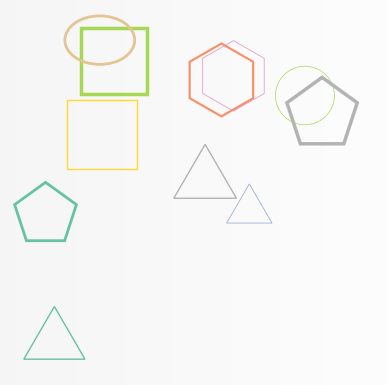[{"shape": "triangle", "thickness": 1, "radius": 0.46, "center": [0.14, 0.113]}, {"shape": "pentagon", "thickness": 2, "radius": 0.42, "center": [0.117, 0.443]}, {"shape": "hexagon", "thickness": 1.5, "radius": 0.47, "center": [0.571, 0.792]}, {"shape": "triangle", "thickness": 0.5, "radius": 0.34, "center": [0.643, 0.454]}, {"shape": "hexagon", "thickness": 0.5, "radius": 0.46, "center": [0.602, 0.803]}, {"shape": "circle", "thickness": 0.5, "radius": 0.38, "center": [0.787, 0.752]}, {"shape": "square", "thickness": 2.5, "radius": 0.43, "center": [0.293, 0.842]}, {"shape": "square", "thickness": 1, "radius": 0.45, "center": [0.263, 0.65]}, {"shape": "oval", "thickness": 2, "radius": 0.45, "center": [0.258, 0.896]}, {"shape": "pentagon", "thickness": 2.5, "radius": 0.48, "center": [0.831, 0.704]}, {"shape": "triangle", "thickness": 1, "radius": 0.47, "center": [0.529, 0.532]}]